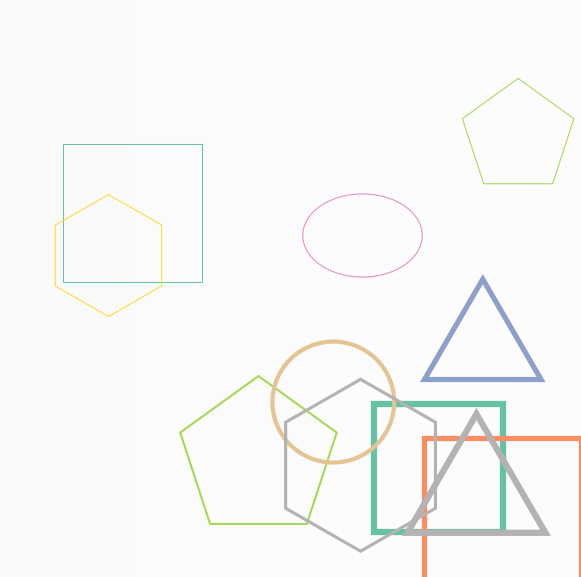[{"shape": "square", "thickness": 0.5, "radius": 0.6, "center": [0.227, 0.631]}, {"shape": "square", "thickness": 3, "radius": 0.55, "center": [0.754, 0.188]}, {"shape": "square", "thickness": 2.5, "radius": 0.68, "center": [0.864, 0.106]}, {"shape": "triangle", "thickness": 2.5, "radius": 0.58, "center": [0.831, 0.4]}, {"shape": "oval", "thickness": 0.5, "radius": 0.51, "center": [0.624, 0.591]}, {"shape": "pentagon", "thickness": 0.5, "radius": 0.5, "center": [0.891, 0.763]}, {"shape": "pentagon", "thickness": 1, "radius": 0.71, "center": [0.445, 0.206]}, {"shape": "hexagon", "thickness": 0.5, "radius": 0.53, "center": [0.187, 0.557]}, {"shape": "circle", "thickness": 2, "radius": 0.52, "center": [0.573, 0.303]}, {"shape": "triangle", "thickness": 3, "radius": 0.69, "center": [0.82, 0.145]}, {"shape": "hexagon", "thickness": 1.5, "radius": 0.74, "center": [0.62, 0.193]}]